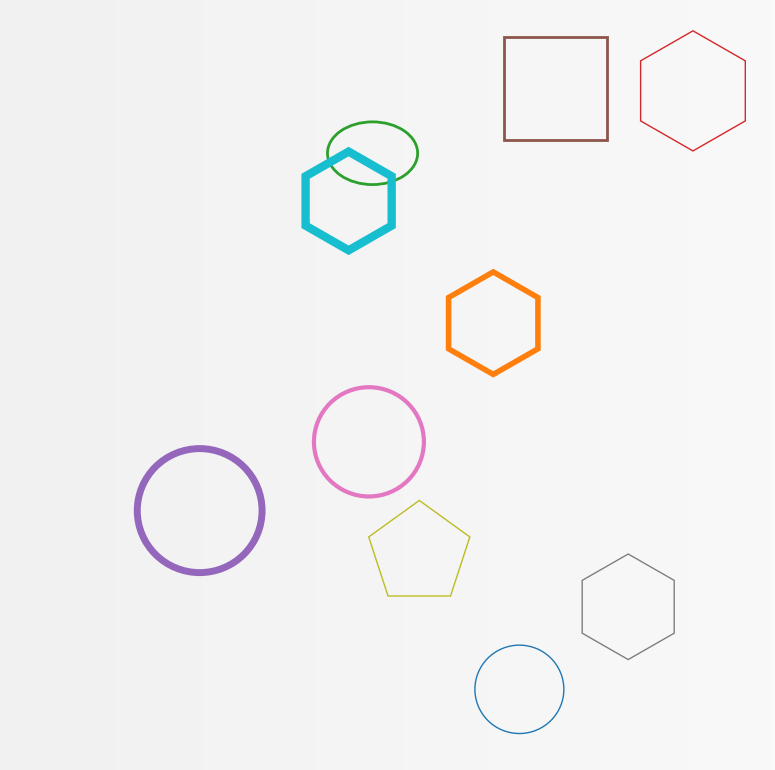[{"shape": "circle", "thickness": 0.5, "radius": 0.29, "center": [0.67, 0.105]}, {"shape": "hexagon", "thickness": 2, "radius": 0.33, "center": [0.636, 0.58]}, {"shape": "oval", "thickness": 1, "radius": 0.29, "center": [0.481, 0.801]}, {"shape": "hexagon", "thickness": 0.5, "radius": 0.39, "center": [0.894, 0.882]}, {"shape": "circle", "thickness": 2.5, "radius": 0.4, "center": [0.258, 0.337]}, {"shape": "square", "thickness": 1, "radius": 0.33, "center": [0.717, 0.885]}, {"shape": "circle", "thickness": 1.5, "radius": 0.35, "center": [0.476, 0.426]}, {"shape": "hexagon", "thickness": 0.5, "radius": 0.34, "center": [0.811, 0.212]}, {"shape": "pentagon", "thickness": 0.5, "radius": 0.34, "center": [0.541, 0.281]}, {"shape": "hexagon", "thickness": 3, "radius": 0.32, "center": [0.45, 0.739]}]